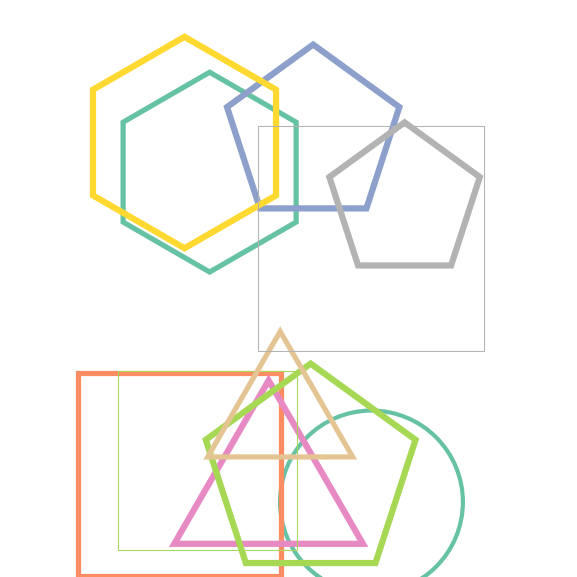[{"shape": "hexagon", "thickness": 2.5, "radius": 0.86, "center": [0.363, 0.701]}, {"shape": "circle", "thickness": 2, "radius": 0.79, "center": [0.643, 0.13]}, {"shape": "square", "thickness": 2.5, "radius": 0.88, "center": [0.31, 0.177]}, {"shape": "pentagon", "thickness": 3, "radius": 0.78, "center": [0.542, 0.765]}, {"shape": "triangle", "thickness": 3, "radius": 0.94, "center": [0.465, 0.152]}, {"shape": "square", "thickness": 0.5, "radius": 0.77, "center": [0.359, 0.201]}, {"shape": "pentagon", "thickness": 3, "radius": 0.95, "center": [0.538, 0.179]}, {"shape": "hexagon", "thickness": 3, "radius": 0.92, "center": [0.319, 0.752]}, {"shape": "triangle", "thickness": 2.5, "radius": 0.72, "center": [0.485, 0.28]}, {"shape": "square", "thickness": 0.5, "radius": 0.98, "center": [0.642, 0.586]}, {"shape": "pentagon", "thickness": 3, "radius": 0.68, "center": [0.701, 0.65]}]